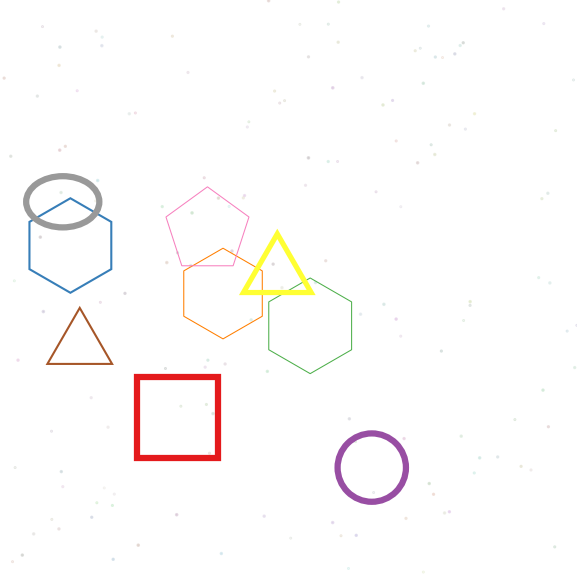[{"shape": "square", "thickness": 3, "radius": 0.35, "center": [0.308, 0.276]}, {"shape": "hexagon", "thickness": 1, "radius": 0.41, "center": [0.122, 0.574]}, {"shape": "hexagon", "thickness": 0.5, "radius": 0.41, "center": [0.537, 0.435]}, {"shape": "circle", "thickness": 3, "radius": 0.3, "center": [0.644, 0.189]}, {"shape": "hexagon", "thickness": 0.5, "radius": 0.39, "center": [0.386, 0.491]}, {"shape": "triangle", "thickness": 2.5, "radius": 0.34, "center": [0.48, 0.526]}, {"shape": "triangle", "thickness": 1, "radius": 0.32, "center": [0.138, 0.401]}, {"shape": "pentagon", "thickness": 0.5, "radius": 0.38, "center": [0.359, 0.6]}, {"shape": "oval", "thickness": 3, "radius": 0.32, "center": [0.109, 0.65]}]